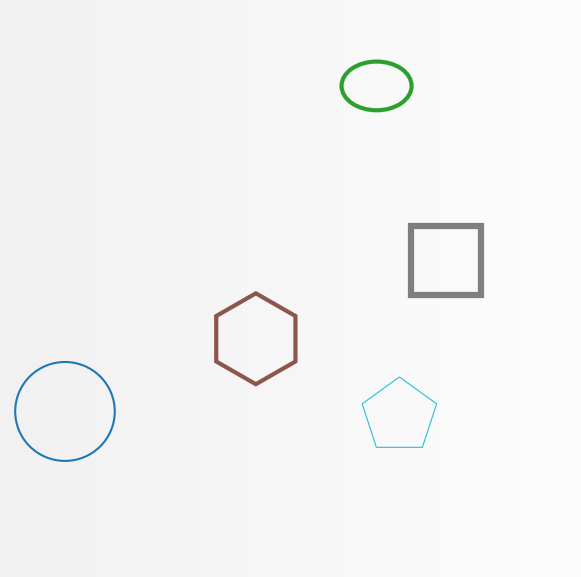[{"shape": "circle", "thickness": 1, "radius": 0.43, "center": [0.112, 0.287]}, {"shape": "oval", "thickness": 2, "radius": 0.3, "center": [0.648, 0.85]}, {"shape": "hexagon", "thickness": 2, "radius": 0.39, "center": [0.44, 0.413]}, {"shape": "square", "thickness": 3, "radius": 0.3, "center": [0.768, 0.548]}, {"shape": "pentagon", "thickness": 0.5, "radius": 0.34, "center": [0.687, 0.279]}]